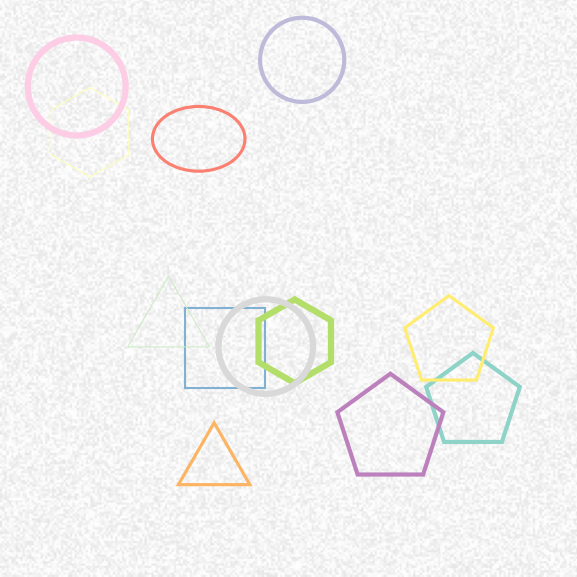[{"shape": "pentagon", "thickness": 2, "radius": 0.43, "center": [0.819, 0.303]}, {"shape": "hexagon", "thickness": 0.5, "radius": 0.39, "center": [0.156, 0.77]}, {"shape": "circle", "thickness": 2, "radius": 0.36, "center": [0.523, 0.896]}, {"shape": "oval", "thickness": 1.5, "radius": 0.4, "center": [0.344, 0.759]}, {"shape": "square", "thickness": 1, "radius": 0.35, "center": [0.389, 0.397]}, {"shape": "triangle", "thickness": 1.5, "radius": 0.36, "center": [0.371, 0.196]}, {"shape": "hexagon", "thickness": 3, "radius": 0.36, "center": [0.51, 0.408]}, {"shape": "circle", "thickness": 3, "radius": 0.42, "center": [0.133, 0.849]}, {"shape": "circle", "thickness": 3, "radius": 0.41, "center": [0.46, 0.399]}, {"shape": "pentagon", "thickness": 2, "radius": 0.48, "center": [0.676, 0.256]}, {"shape": "triangle", "thickness": 0.5, "radius": 0.41, "center": [0.292, 0.439]}, {"shape": "pentagon", "thickness": 1.5, "radius": 0.4, "center": [0.778, 0.406]}]